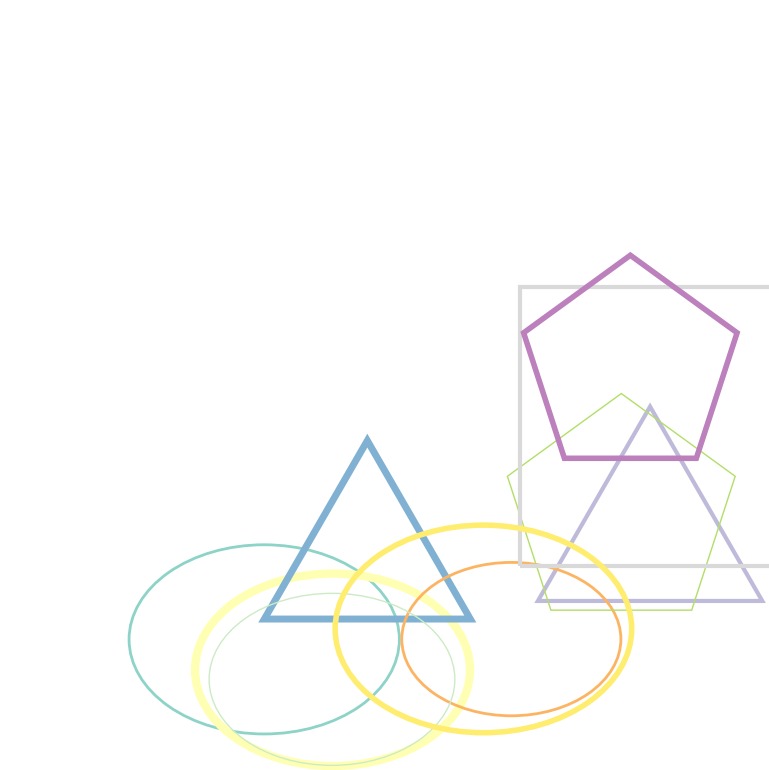[{"shape": "oval", "thickness": 1, "radius": 0.88, "center": [0.343, 0.17]}, {"shape": "oval", "thickness": 3, "radius": 0.89, "center": [0.432, 0.13]}, {"shape": "triangle", "thickness": 1.5, "radius": 0.84, "center": [0.844, 0.304]}, {"shape": "triangle", "thickness": 2.5, "radius": 0.77, "center": [0.477, 0.273]}, {"shape": "oval", "thickness": 1, "radius": 0.71, "center": [0.664, 0.17]}, {"shape": "pentagon", "thickness": 0.5, "radius": 0.78, "center": [0.807, 0.333]}, {"shape": "square", "thickness": 1.5, "radius": 0.9, "center": [0.857, 0.446]}, {"shape": "pentagon", "thickness": 2, "radius": 0.73, "center": [0.819, 0.523]}, {"shape": "oval", "thickness": 0.5, "radius": 0.8, "center": [0.431, 0.118]}, {"shape": "oval", "thickness": 2, "radius": 0.96, "center": [0.628, 0.183]}]